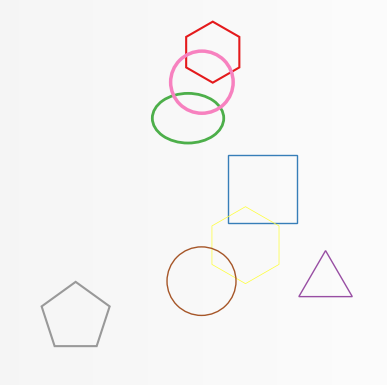[{"shape": "hexagon", "thickness": 1.5, "radius": 0.4, "center": [0.549, 0.865]}, {"shape": "square", "thickness": 1, "radius": 0.44, "center": [0.677, 0.509]}, {"shape": "oval", "thickness": 2, "radius": 0.46, "center": [0.485, 0.693]}, {"shape": "triangle", "thickness": 1, "radius": 0.4, "center": [0.84, 0.269]}, {"shape": "hexagon", "thickness": 0.5, "radius": 0.5, "center": [0.633, 0.363]}, {"shape": "circle", "thickness": 1, "radius": 0.45, "center": [0.52, 0.27]}, {"shape": "circle", "thickness": 2.5, "radius": 0.4, "center": [0.521, 0.787]}, {"shape": "pentagon", "thickness": 1.5, "radius": 0.46, "center": [0.195, 0.176]}]